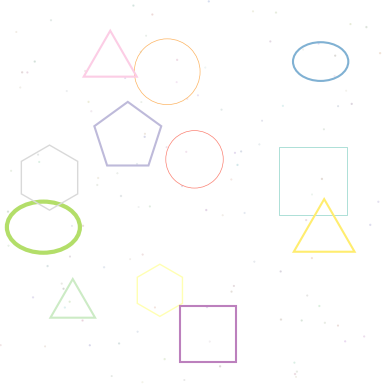[{"shape": "square", "thickness": 0.5, "radius": 0.44, "center": [0.814, 0.531]}, {"shape": "hexagon", "thickness": 1, "radius": 0.34, "center": [0.415, 0.246]}, {"shape": "pentagon", "thickness": 1.5, "radius": 0.46, "center": [0.332, 0.644]}, {"shape": "circle", "thickness": 0.5, "radius": 0.37, "center": [0.505, 0.586]}, {"shape": "oval", "thickness": 1.5, "radius": 0.36, "center": [0.833, 0.84]}, {"shape": "circle", "thickness": 0.5, "radius": 0.43, "center": [0.434, 0.814]}, {"shape": "oval", "thickness": 3, "radius": 0.47, "center": [0.113, 0.41]}, {"shape": "triangle", "thickness": 1.5, "radius": 0.4, "center": [0.286, 0.841]}, {"shape": "hexagon", "thickness": 1, "radius": 0.42, "center": [0.129, 0.539]}, {"shape": "square", "thickness": 1.5, "radius": 0.36, "center": [0.54, 0.132]}, {"shape": "triangle", "thickness": 1.5, "radius": 0.33, "center": [0.189, 0.208]}, {"shape": "triangle", "thickness": 1.5, "radius": 0.46, "center": [0.842, 0.392]}]